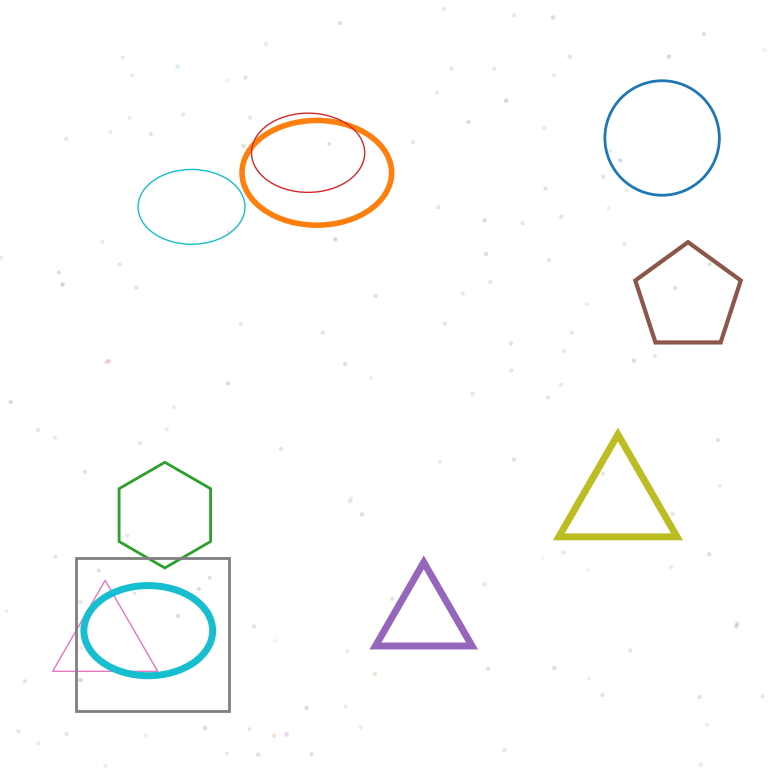[{"shape": "circle", "thickness": 1, "radius": 0.37, "center": [0.86, 0.821]}, {"shape": "oval", "thickness": 2, "radius": 0.49, "center": [0.411, 0.776]}, {"shape": "hexagon", "thickness": 1, "radius": 0.34, "center": [0.214, 0.331]}, {"shape": "oval", "thickness": 0.5, "radius": 0.37, "center": [0.4, 0.802]}, {"shape": "triangle", "thickness": 2.5, "radius": 0.36, "center": [0.55, 0.197]}, {"shape": "pentagon", "thickness": 1.5, "radius": 0.36, "center": [0.894, 0.613]}, {"shape": "triangle", "thickness": 0.5, "radius": 0.39, "center": [0.137, 0.168]}, {"shape": "square", "thickness": 1, "radius": 0.5, "center": [0.198, 0.176]}, {"shape": "triangle", "thickness": 2.5, "radius": 0.44, "center": [0.802, 0.347]}, {"shape": "oval", "thickness": 0.5, "radius": 0.35, "center": [0.249, 0.731]}, {"shape": "oval", "thickness": 2.5, "radius": 0.42, "center": [0.193, 0.181]}]